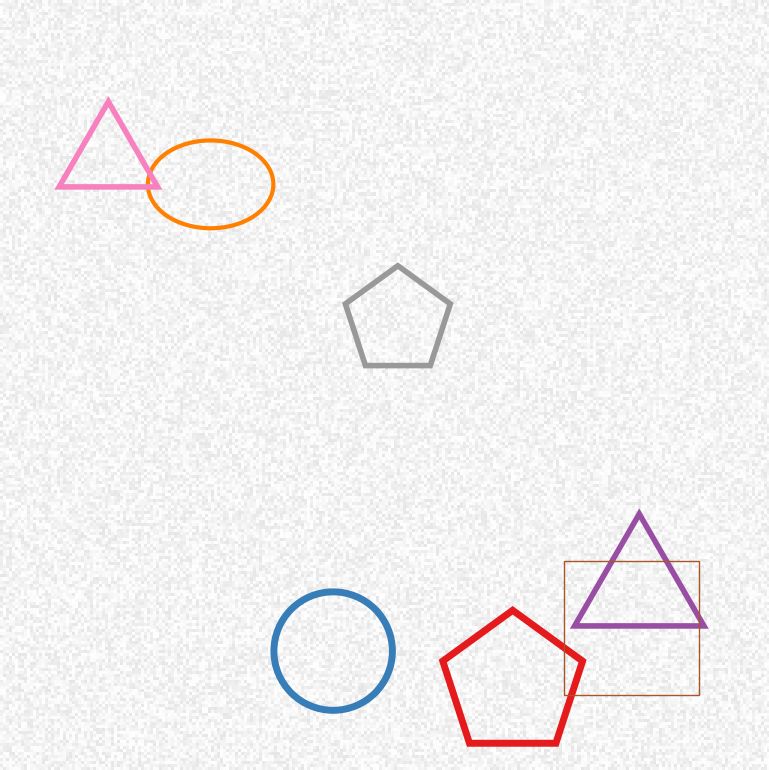[{"shape": "pentagon", "thickness": 2.5, "radius": 0.48, "center": [0.666, 0.112]}, {"shape": "circle", "thickness": 2.5, "radius": 0.38, "center": [0.433, 0.154]}, {"shape": "triangle", "thickness": 2, "radius": 0.48, "center": [0.83, 0.236]}, {"shape": "oval", "thickness": 1.5, "radius": 0.41, "center": [0.274, 0.761]}, {"shape": "square", "thickness": 0.5, "radius": 0.44, "center": [0.82, 0.185]}, {"shape": "triangle", "thickness": 2, "radius": 0.37, "center": [0.141, 0.794]}, {"shape": "pentagon", "thickness": 2, "radius": 0.36, "center": [0.517, 0.583]}]